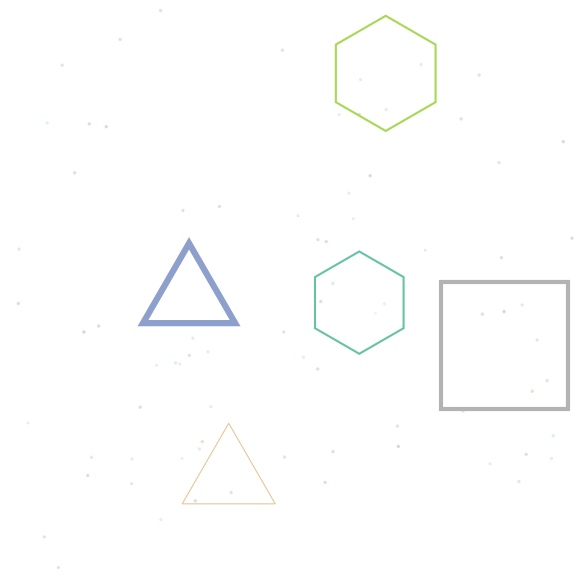[{"shape": "hexagon", "thickness": 1, "radius": 0.44, "center": [0.622, 0.475]}, {"shape": "triangle", "thickness": 3, "radius": 0.46, "center": [0.327, 0.486]}, {"shape": "hexagon", "thickness": 1, "radius": 0.5, "center": [0.668, 0.872]}, {"shape": "triangle", "thickness": 0.5, "radius": 0.46, "center": [0.396, 0.173]}, {"shape": "square", "thickness": 2, "radius": 0.55, "center": [0.873, 0.402]}]